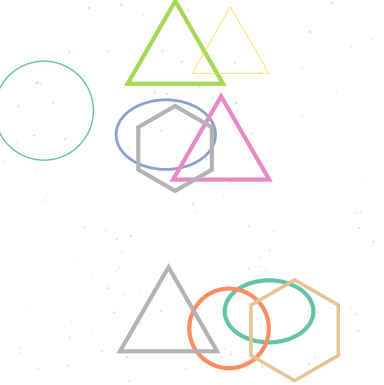[{"shape": "oval", "thickness": 3, "radius": 0.58, "center": [0.699, 0.191]}, {"shape": "circle", "thickness": 1, "radius": 0.64, "center": [0.114, 0.713]}, {"shape": "circle", "thickness": 3, "radius": 0.52, "center": [0.595, 0.147]}, {"shape": "oval", "thickness": 2, "radius": 0.65, "center": [0.431, 0.65]}, {"shape": "triangle", "thickness": 3, "radius": 0.72, "center": [0.574, 0.606]}, {"shape": "triangle", "thickness": 3, "radius": 0.72, "center": [0.455, 0.854]}, {"shape": "triangle", "thickness": 0.5, "radius": 0.58, "center": [0.599, 0.867]}, {"shape": "hexagon", "thickness": 2.5, "radius": 0.65, "center": [0.765, 0.142]}, {"shape": "hexagon", "thickness": 3, "radius": 0.55, "center": [0.455, 0.614]}, {"shape": "triangle", "thickness": 3, "radius": 0.73, "center": [0.438, 0.16]}]